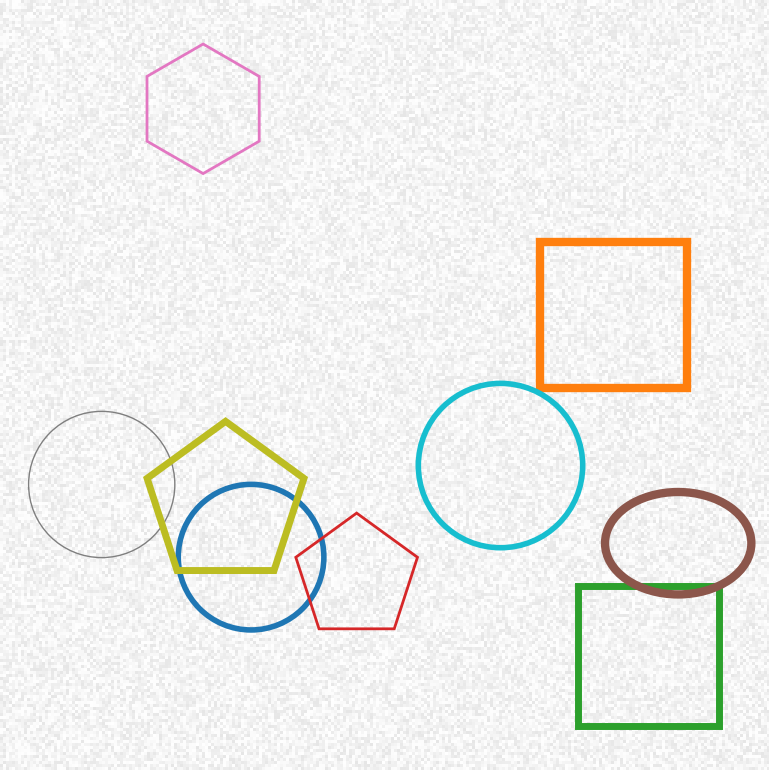[{"shape": "circle", "thickness": 2, "radius": 0.47, "center": [0.326, 0.276]}, {"shape": "square", "thickness": 3, "radius": 0.47, "center": [0.797, 0.59]}, {"shape": "square", "thickness": 2.5, "radius": 0.46, "center": [0.843, 0.148]}, {"shape": "pentagon", "thickness": 1, "radius": 0.42, "center": [0.463, 0.251]}, {"shape": "oval", "thickness": 3, "radius": 0.48, "center": [0.881, 0.295]}, {"shape": "hexagon", "thickness": 1, "radius": 0.42, "center": [0.264, 0.859]}, {"shape": "circle", "thickness": 0.5, "radius": 0.47, "center": [0.132, 0.371]}, {"shape": "pentagon", "thickness": 2.5, "radius": 0.54, "center": [0.293, 0.346]}, {"shape": "circle", "thickness": 2, "radius": 0.53, "center": [0.65, 0.395]}]